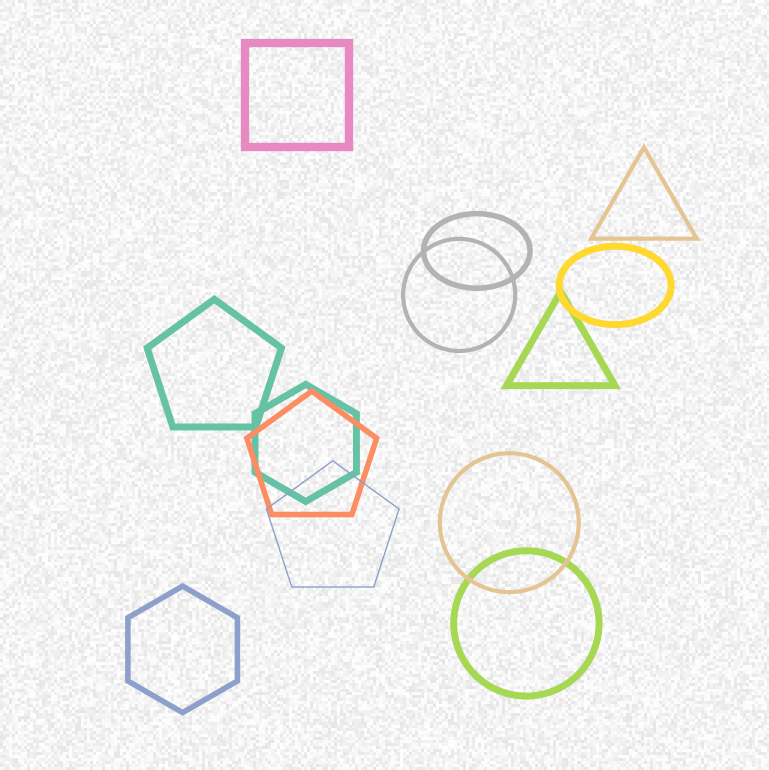[{"shape": "hexagon", "thickness": 2.5, "radius": 0.38, "center": [0.397, 0.425]}, {"shape": "pentagon", "thickness": 2.5, "radius": 0.46, "center": [0.278, 0.52]}, {"shape": "pentagon", "thickness": 2, "radius": 0.44, "center": [0.405, 0.403]}, {"shape": "pentagon", "thickness": 0.5, "radius": 0.45, "center": [0.432, 0.311]}, {"shape": "hexagon", "thickness": 2, "radius": 0.41, "center": [0.237, 0.157]}, {"shape": "square", "thickness": 3, "radius": 0.34, "center": [0.385, 0.876]}, {"shape": "triangle", "thickness": 2.5, "radius": 0.41, "center": [0.728, 0.54]}, {"shape": "circle", "thickness": 2.5, "radius": 0.47, "center": [0.684, 0.19]}, {"shape": "oval", "thickness": 2.5, "radius": 0.36, "center": [0.799, 0.629]}, {"shape": "circle", "thickness": 1.5, "radius": 0.45, "center": [0.661, 0.321]}, {"shape": "triangle", "thickness": 1.5, "radius": 0.4, "center": [0.836, 0.73]}, {"shape": "oval", "thickness": 2, "radius": 0.35, "center": [0.619, 0.674]}, {"shape": "circle", "thickness": 1.5, "radius": 0.36, "center": [0.596, 0.617]}]